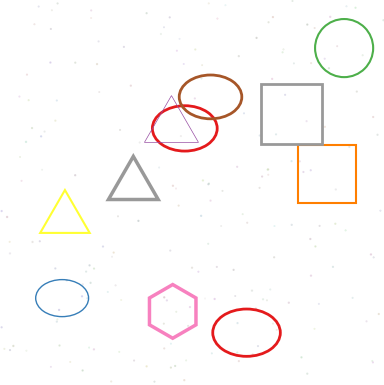[{"shape": "oval", "thickness": 2, "radius": 0.42, "center": [0.48, 0.666]}, {"shape": "oval", "thickness": 2, "radius": 0.44, "center": [0.64, 0.136]}, {"shape": "oval", "thickness": 1, "radius": 0.34, "center": [0.161, 0.226]}, {"shape": "circle", "thickness": 1.5, "radius": 0.38, "center": [0.894, 0.875]}, {"shape": "triangle", "thickness": 0.5, "radius": 0.41, "center": [0.445, 0.671]}, {"shape": "square", "thickness": 1.5, "radius": 0.38, "center": [0.85, 0.547]}, {"shape": "triangle", "thickness": 1.5, "radius": 0.37, "center": [0.169, 0.432]}, {"shape": "oval", "thickness": 2, "radius": 0.41, "center": [0.547, 0.748]}, {"shape": "hexagon", "thickness": 2.5, "radius": 0.35, "center": [0.449, 0.191]}, {"shape": "triangle", "thickness": 2.5, "radius": 0.37, "center": [0.346, 0.519]}, {"shape": "square", "thickness": 2, "radius": 0.39, "center": [0.757, 0.704]}]